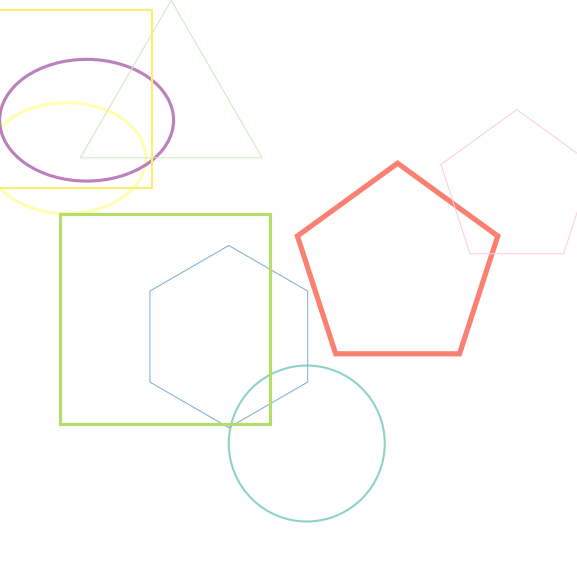[{"shape": "circle", "thickness": 1, "radius": 0.68, "center": [0.531, 0.231]}, {"shape": "oval", "thickness": 1.5, "radius": 0.69, "center": [0.115, 0.725]}, {"shape": "pentagon", "thickness": 2.5, "radius": 0.91, "center": [0.688, 0.534]}, {"shape": "hexagon", "thickness": 0.5, "radius": 0.79, "center": [0.396, 0.416]}, {"shape": "square", "thickness": 1.5, "radius": 0.91, "center": [0.286, 0.447]}, {"shape": "pentagon", "thickness": 0.5, "radius": 0.69, "center": [0.895, 0.671]}, {"shape": "oval", "thickness": 1.5, "radius": 0.75, "center": [0.15, 0.791]}, {"shape": "triangle", "thickness": 0.5, "radius": 0.91, "center": [0.296, 0.817]}, {"shape": "square", "thickness": 1, "radius": 0.77, "center": [0.11, 0.828]}]